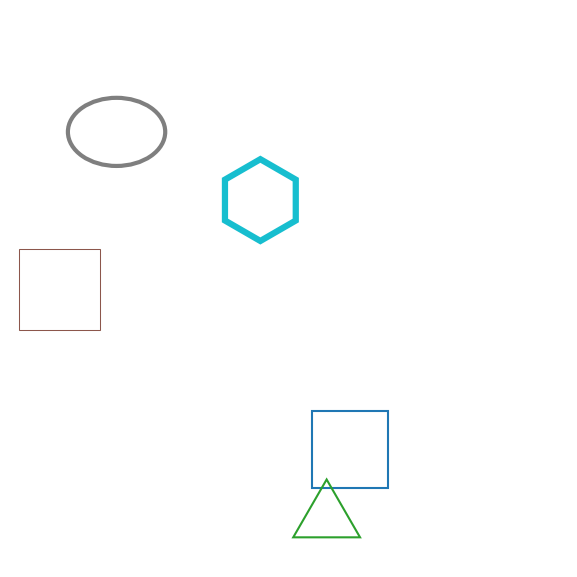[{"shape": "square", "thickness": 1, "radius": 0.33, "center": [0.606, 0.221]}, {"shape": "triangle", "thickness": 1, "radius": 0.33, "center": [0.566, 0.102]}, {"shape": "square", "thickness": 0.5, "radius": 0.35, "center": [0.103, 0.498]}, {"shape": "oval", "thickness": 2, "radius": 0.42, "center": [0.202, 0.771]}, {"shape": "hexagon", "thickness": 3, "radius": 0.35, "center": [0.451, 0.653]}]